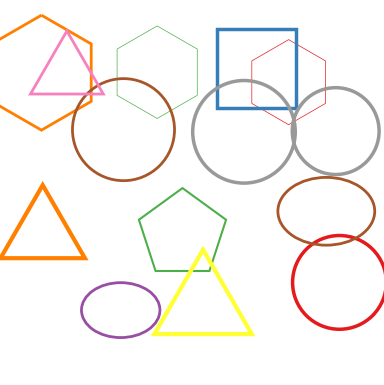[{"shape": "circle", "thickness": 2.5, "radius": 0.61, "center": [0.882, 0.266]}, {"shape": "hexagon", "thickness": 0.5, "radius": 0.55, "center": [0.75, 0.787]}, {"shape": "square", "thickness": 2.5, "radius": 0.51, "center": [0.667, 0.822]}, {"shape": "pentagon", "thickness": 1.5, "radius": 0.6, "center": [0.474, 0.392]}, {"shape": "hexagon", "thickness": 0.5, "radius": 0.6, "center": [0.408, 0.812]}, {"shape": "oval", "thickness": 2, "radius": 0.51, "center": [0.314, 0.194]}, {"shape": "triangle", "thickness": 3, "radius": 0.63, "center": [0.111, 0.393]}, {"shape": "hexagon", "thickness": 2, "radius": 0.75, "center": [0.108, 0.811]}, {"shape": "triangle", "thickness": 3, "radius": 0.73, "center": [0.527, 0.205]}, {"shape": "oval", "thickness": 2, "radius": 0.63, "center": [0.848, 0.451]}, {"shape": "circle", "thickness": 2, "radius": 0.66, "center": [0.321, 0.663]}, {"shape": "triangle", "thickness": 2, "radius": 0.55, "center": [0.174, 0.81]}, {"shape": "circle", "thickness": 2.5, "radius": 0.67, "center": [0.634, 0.658]}, {"shape": "circle", "thickness": 2.5, "radius": 0.56, "center": [0.872, 0.66]}]